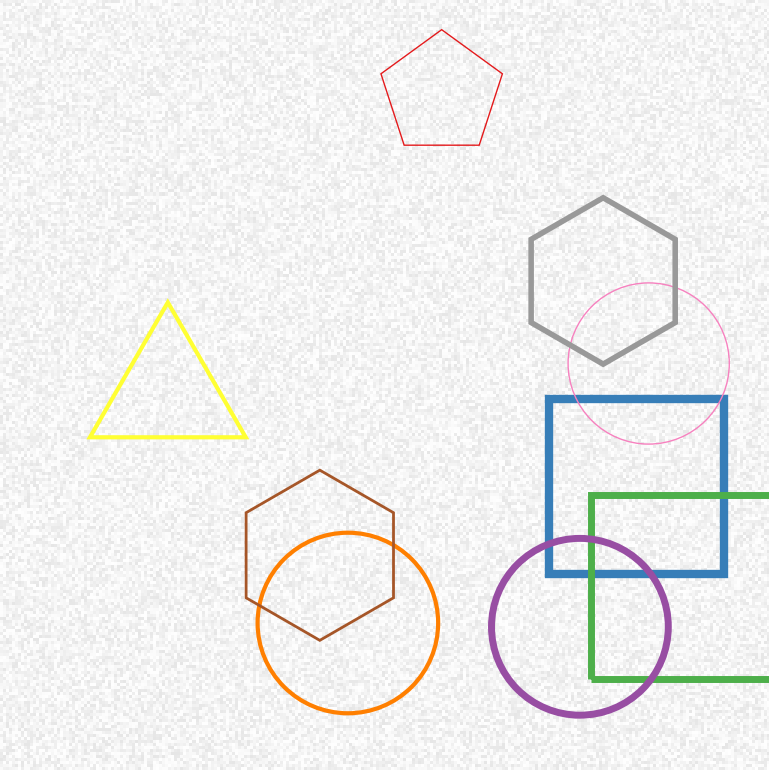[{"shape": "pentagon", "thickness": 0.5, "radius": 0.41, "center": [0.574, 0.879]}, {"shape": "square", "thickness": 3, "radius": 0.57, "center": [0.826, 0.369]}, {"shape": "square", "thickness": 2.5, "radius": 0.6, "center": [0.887, 0.238]}, {"shape": "circle", "thickness": 2.5, "radius": 0.57, "center": [0.753, 0.186]}, {"shape": "circle", "thickness": 1.5, "radius": 0.59, "center": [0.452, 0.191]}, {"shape": "triangle", "thickness": 1.5, "radius": 0.58, "center": [0.218, 0.491]}, {"shape": "hexagon", "thickness": 1, "radius": 0.55, "center": [0.415, 0.279]}, {"shape": "circle", "thickness": 0.5, "radius": 0.52, "center": [0.842, 0.528]}, {"shape": "hexagon", "thickness": 2, "radius": 0.54, "center": [0.783, 0.635]}]